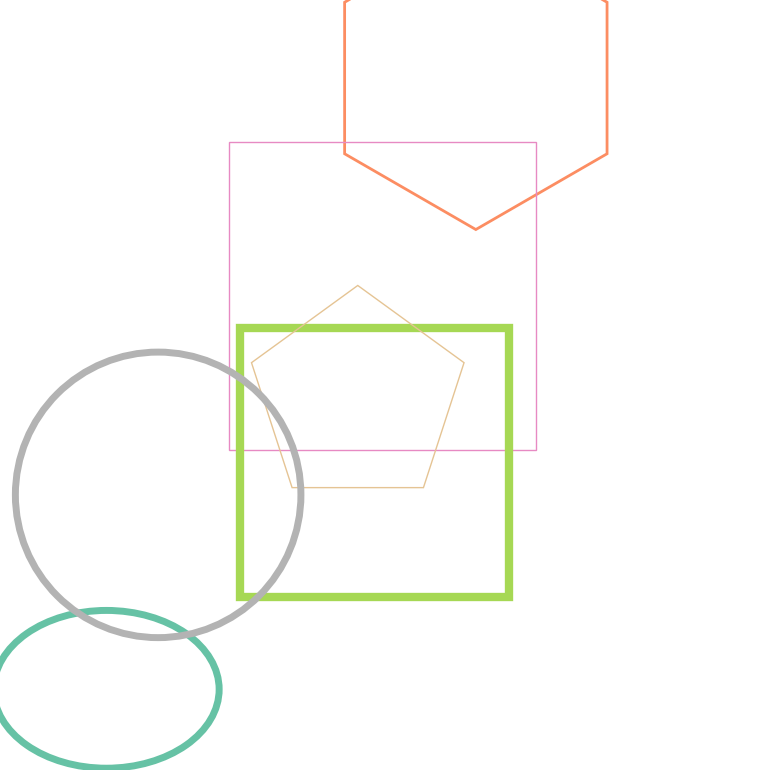[{"shape": "oval", "thickness": 2.5, "radius": 0.73, "center": [0.138, 0.105]}, {"shape": "hexagon", "thickness": 1, "radius": 0.98, "center": [0.618, 0.899]}, {"shape": "square", "thickness": 0.5, "radius": 1.0, "center": [0.497, 0.616]}, {"shape": "square", "thickness": 3, "radius": 0.87, "center": [0.486, 0.4]}, {"shape": "pentagon", "thickness": 0.5, "radius": 0.73, "center": [0.465, 0.484]}, {"shape": "circle", "thickness": 2.5, "radius": 0.93, "center": [0.205, 0.357]}]